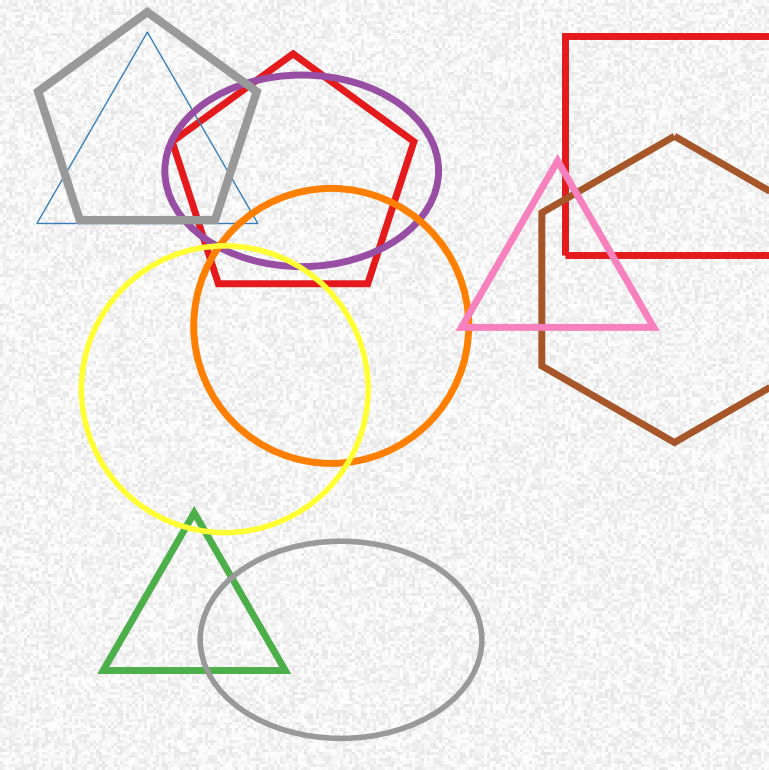[{"shape": "pentagon", "thickness": 2.5, "radius": 0.83, "center": [0.381, 0.765]}, {"shape": "square", "thickness": 2.5, "radius": 0.71, "center": [0.876, 0.811]}, {"shape": "triangle", "thickness": 0.5, "radius": 0.83, "center": [0.191, 0.793]}, {"shape": "triangle", "thickness": 2.5, "radius": 0.68, "center": [0.252, 0.197]}, {"shape": "oval", "thickness": 2.5, "radius": 0.89, "center": [0.392, 0.778]}, {"shape": "circle", "thickness": 2.5, "radius": 0.89, "center": [0.43, 0.577]}, {"shape": "circle", "thickness": 2, "radius": 0.93, "center": [0.292, 0.494]}, {"shape": "hexagon", "thickness": 2.5, "radius": 0.99, "center": [0.876, 0.624]}, {"shape": "triangle", "thickness": 2.5, "radius": 0.72, "center": [0.724, 0.647]}, {"shape": "pentagon", "thickness": 3, "radius": 0.75, "center": [0.191, 0.835]}, {"shape": "oval", "thickness": 2, "radius": 0.91, "center": [0.443, 0.169]}]